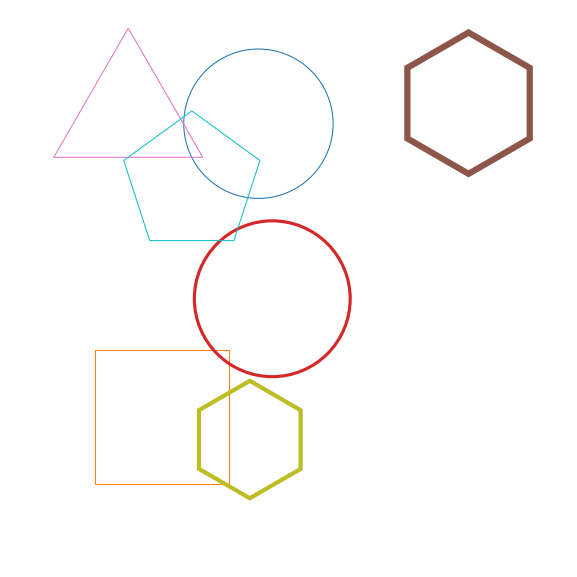[{"shape": "circle", "thickness": 0.5, "radius": 0.65, "center": [0.448, 0.785]}, {"shape": "square", "thickness": 0.5, "radius": 0.58, "center": [0.281, 0.277]}, {"shape": "circle", "thickness": 1.5, "radius": 0.67, "center": [0.471, 0.482]}, {"shape": "hexagon", "thickness": 3, "radius": 0.61, "center": [0.811, 0.82]}, {"shape": "triangle", "thickness": 0.5, "radius": 0.75, "center": [0.222, 0.801]}, {"shape": "hexagon", "thickness": 2, "radius": 0.51, "center": [0.433, 0.238]}, {"shape": "pentagon", "thickness": 0.5, "radius": 0.62, "center": [0.332, 0.683]}]